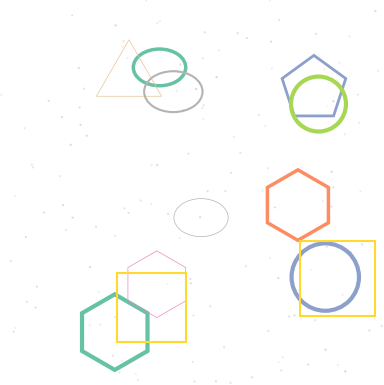[{"shape": "oval", "thickness": 2.5, "radius": 0.34, "center": [0.414, 0.825]}, {"shape": "hexagon", "thickness": 3, "radius": 0.49, "center": [0.298, 0.137]}, {"shape": "hexagon", "thickness": 2.5, "radius": 0.46, "center": [0.774, 0.467]}, {"shape": "pentagon", "thickness": 2, "radius": 0.43, "center": [0.815, 0.769]}, {"shape": "circle", "thickness": 3, "radius": 0.44, "center": [0.845, 0.28]}, {"shape": "hexagon", "thickness": 0.5, "radius": 0.43, "center": [0.407, 0.262]}, {"shape": "circle", "thickness": 3, "radius": 0.36, "center": [0.827, 0.73]}, {"shape": "square", "thickness": 1.5, "radius": 0.45, "center": [0.393, 0.201]}, {"shape": "square", "thickness": 1.5, "radius": 0.49, "center": [0.877, 0.277]}, {"shape": "triangle", "thickness": 0.5, "radius": 0.49, "center": [0.335, 0.799]}, {"shape": "oval", "thickness": 1.5, "radius": 0.38, "center": [0.45, 0.762]}, {"shape": "oval", "thickness": 0.5, "radius": 0.35, "center": [0.522, 0.435]}]